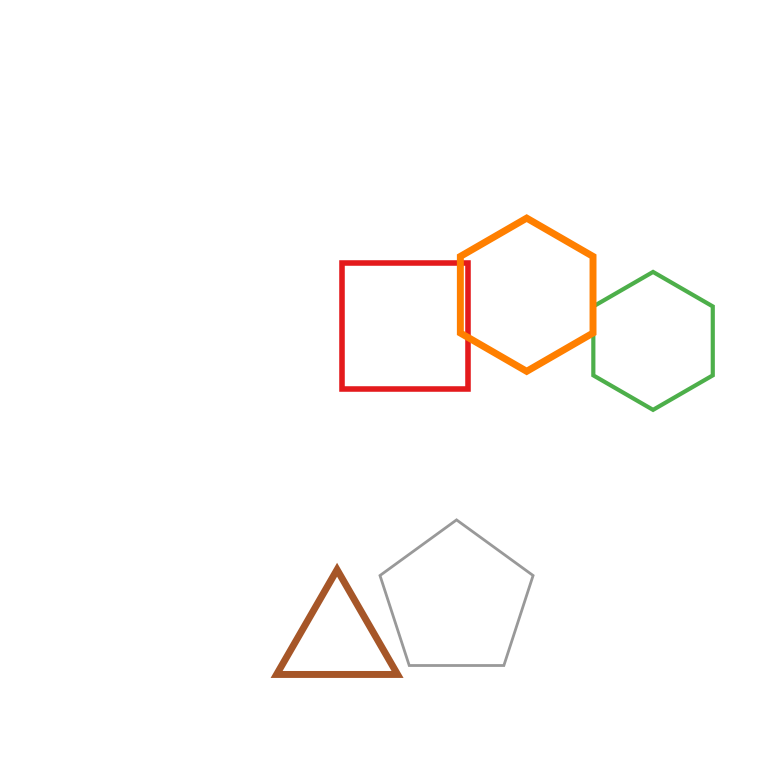[{"shape": "square", "thickness": 2, "radius": 0.41, "center": [0.526, 0.576]}, {"shape": "hexagon", "thickness": 1.5, "radius": 0.45, "center": [0.848, 0.557]}, {"shape": "hexagon", "thickness": 2.5, "radius": 0.5, "center": [0.684, 0.617]}, {"shape": "triangle", "thickness": 2.5, "radius": 0.45, "center": [0.438, 0.169]}, {"shape": "pentagon", "thickness": 1, "radius": 0.52, "center": [0.593, 0.22]}]